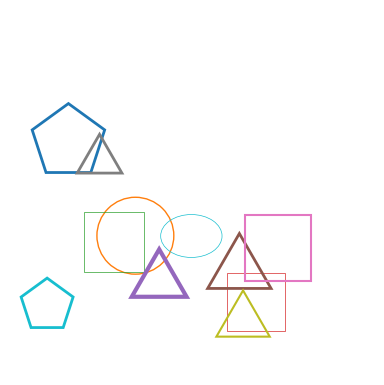[{"shape": "pentagon", "thickness": 2, "radius": 0.5, "center": [0.178, 0.632]}, {"shape": "circle", "thickness": 1, "radius": 0.5, "center": [0.352, 0.388]}, {"shape": "square", "thickness": 0.5, "radius": 0.39, "center": [0.296, 0.372]}, {"shape": "square", "thickness": 0.5, "radius": 0.38, "center": [0.664, 0.215]}, {"shape": "triangle", "thickness": 3, "radius": 0.41, "center": [0.413, 0.27]}, {"shape": "triangle", "thickness": 2, "radius": 0.48, "center": [0.622, 0.298]}, {"shape": "square", "thickness": 1.5, "radius": 0.43, "center": [0.721, 0.355]}, {"shape": "triangle", "thickness": 2, "radius": 0.34, "center": [0.259, 0.584]}, {"shape": "triangle", "thickness": 1.5, "radius": 0.4, "center": [0.631, 0.166]}, {"shape": "oval", "thickness": 0.5, "radius": 0.4, "center": [0.497, 0.387]}, {"shape": "pentagon", "thickness": 2, "radius": 0.36, "center": [0.122, 0.207]}]